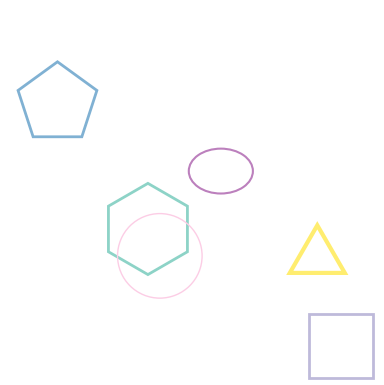[{"shape": "hexagon", "thickness": 2, "radius": 0.59, "center": [0.384, 0.405]}, {"shape": "square", "thickness": 2, "radius": 0.41, "center": [0.886, 0.101]}, {"shape": "pentagon", "thickness": 2, "radius": 0.54, "center": [0.149, 0.732]}, {"shape": "circle", "thickness": 1, "radius": 0.55, "center": [0.415, 0.335]}, {"shape": "oval", "thickness": 1.5, "radius": 0.42, "center": [0.574, 0.556]}, {"shape": "triangle", "thickness": 3, "radius": 0.41, "center": [0.824, 0.332]}]